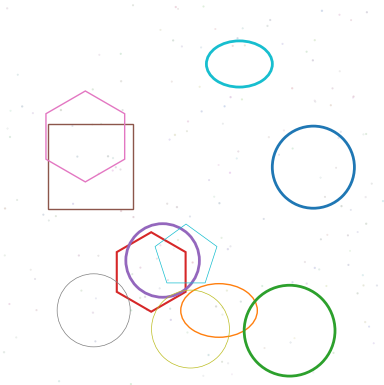[{"shape": "circle", "thickness": 2, "radius": 0.53, "center": [0.814, 0.566]}, {"shape": "oval", "thickness": 1, "radius": 0.5, "center": [0.569, 0.194]}, {"shape": "circle", "thickness": 2, "radius": 0.59, "center": [0.752, 0.141]}, {"shape": "hexagon", "thickness": 1.5, "radius": 0.52, "center": [0.393, 0.294]}, {"shape": "circle", "thickness": 2, "radius": 0.48, "center": [0.422, 0.323]}, {"shape": "square", "thickness": 1, "radius": 0.55, "center": [0.236, 0.567]}, {"shape": "hexagon", "thickness": 1, "radius": 0.59, "center": [0.222, 0.646]}, {"shape": "circle", "thickness": 0.5, "radius": 0.47, "center": [0.243, 0.194]}, {"shape": "circle", "thickness": 0.5, "radius": 0.51, "center": [0.495, 0.145]}, {"shape": "oval", "thickness": 2, "radius": 0.43, "center": [0.622, 0.834]}, {"shape": "pentagon", "thickness": 0.5, "radius": 0.42, "center": [0.483, 0.333]}]